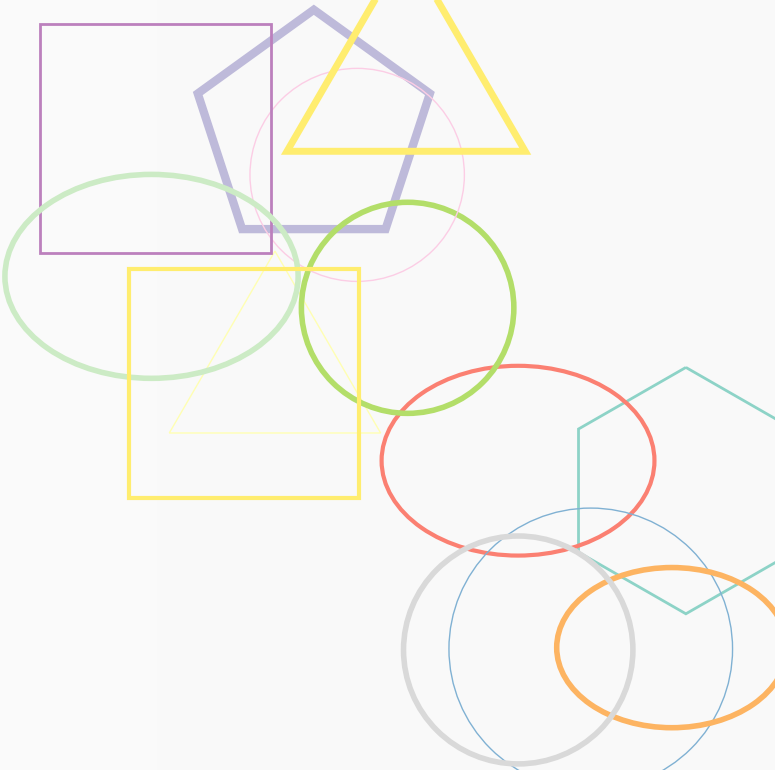[{"shape": "hexagon", "thickness": 1, "radius": 0.8, "center": [0.885, 0.363]}, {"shape": "triangle", "thickness": 0.5, "radius": 0.79, "center": [0.355, 0.516]}, {"shape": "pentagon", "thickness": 3, "radius": 0.79, "center": [0.405, 0.83]}, {"shape": "oval", "thickness": 1.5, "radius": 0.88, "center": [0.668, 0.402]}, {"shape": "circle", "thickness": 0.5, "radius": 0.91, "center": [0.762, 0.157]}, {"shape": "oval", "thickness": 2, "radius": 0.74, "center": [0.867, 0.159]}, {"shape": "circle", "thickness": 2, "radius": 0.69, "center": [0.526, 0.6]}, {"shape": "circle", "thickness": 0.5, "radius": 0.69, "center": [0.461, 0.773]}, {"shape": "circle", "thickness": 2, "radius": 0.74, "center": [0.669, 0.156]}, {"shape": "square", "thickness": 1, "radius": 0.74, "center": [0.201, 0.82]}, {"shape": "oval", "thickness": 2, "radius": 0.95, "center": [0.196, 0.641]}, {"shape": "square", "thickness": 1.5, "radius": 0.74, "center": [0.315, 0.502]}, {"shape": "triangle", "thickness": 2.5, "radius": 0.89, "center": [0.524, 0.892]}]